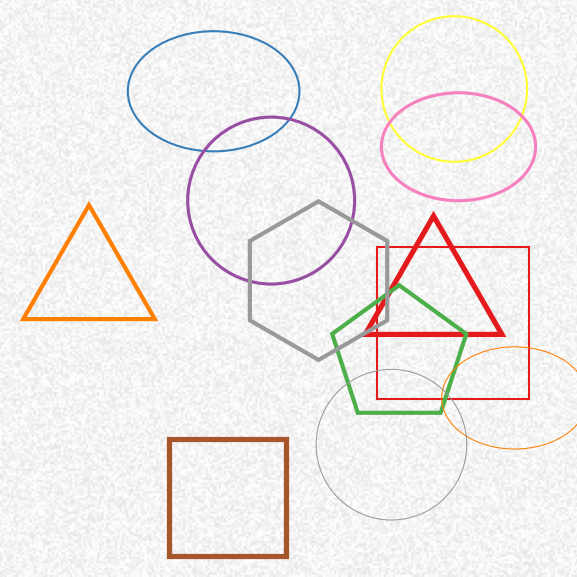[{"shape": "triangle", "thickness": 2.5, "radius": 0.68, "center": [0.751, 0.488]}, {"shape": "square", "thickness": 1, "radius": 0.66, "center": [0.785, 0.439]}, {"shape": "oval", "thickness": 1, "radius": 0.74, "center": [0.37, 0.841]}, {"shape": "pentagon", "thickness": 2, "radius": 0.61, "center": [0.691, 0.383]}, {"shape": "circle", "thickness": 1.5, "radius": 0.72, "center": [0.47, 0.652]}, {"shape": "triangle", "thickness": 2, "radius": 0.66, "center": [0.154, 0.512]}, {"shape": "oval", "thickness": 0.5, "radius": 0.63, "center": [0.891, 0.31]}, {"shape": "circle", "thickness": 1, "radius": 0.63, "center": [0.787, 0.845]}, {"shape": "square", "thickness": 2.5, "radius": 0.51, "center": [0.395, 0.138]}, {"shape": "oval", "thickness": 1.5, "radius": 0.67, "center": [0.794, 0.745]}, {"shape": "hexagon", "thickness": 2, "radius": 0.69, "center": [0.552, 0.513]}, {"shape": "circle", "thickness": 0.5, "radius": 0.65, "center": [0.678, 0.229]}]